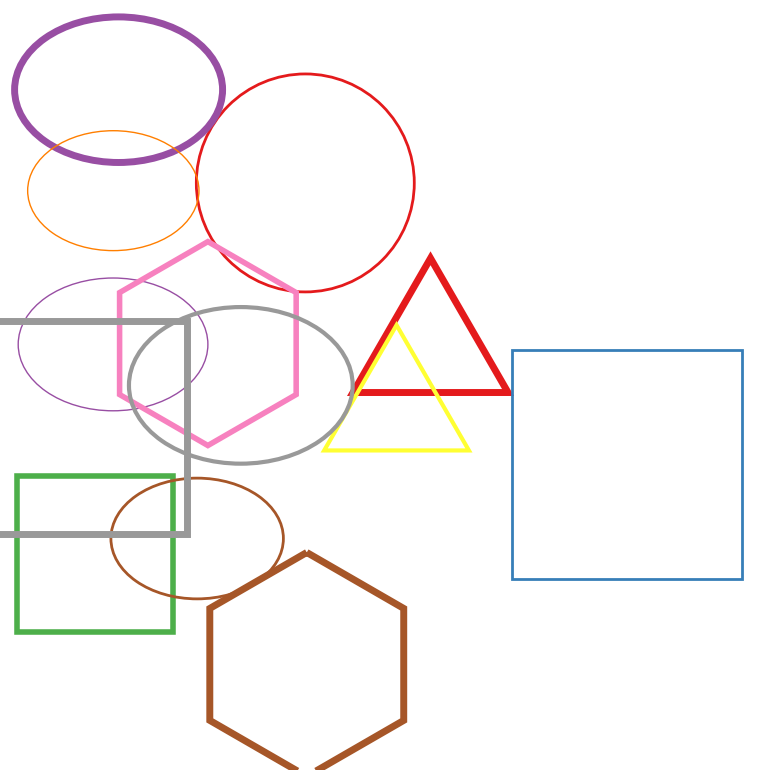[{"shape": "triangle", "thickness": 2.5, "radius": 0.58, "center": [0.559, 0.548]}, {"shape": "circle", "thickness": 1, "radius": 0.71, "center": [0.396, 0.762]}, {"shape": "square", "thickness": 1, "radius": 0.74, "center": [0.814, 0.397]}, {"shape": "square", "thickness": 2, "radius": 0.51, "center": [0.124, 0.28]}, {"shape": "oval", "thickness": 2.5, "radius": 0.68, "center": [0.154, 0.884]}, {"shape": "oval", "thickness": 0.5, "radius": 0.62, "center": [0.147, 0.553]}, {"shape": "oval", "thickness": 0.5, "radius": 0.56, "center": [0.147, 0.752]}, {"shape": "triangle", "thickness": 1.5, "radius": 0.54, "center": [0.515, 0.469]}, {"shape": "hexagon", "thickness": 2.5, "radius": 0.73, "center": [0.398, 0.137]}, {"shape": "oval", "thickness": 1, "radius": 0.56, "center": [0.256, 0.301]}, {"shape": "hexagon", "thickness": 2, "radius": 0.66, "center": [0.27, 0.554]}, {"shape": "square", "thickness": 2.5, "radius": 0.69, "center": [0.104, 0.445]}, {"shape": "oval", "thickness": 1.5, "radius": 0.73, "center": [0.313, 0.5]}]